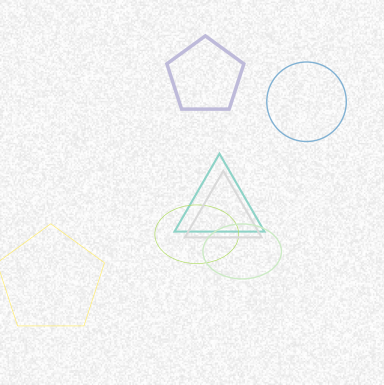[{"shape": "triangle", "thickness": 1.5, "radius": 0.67, "center": [0.57, 0.466]}, {"shape": "pentagon", "thickness": 2.5, "radius": 0.53, "center": [0.533, 0.802]}, {"shape": "circle", "thickness": 1, "radius": 0.52, "center": [0.796, 0.736]}, {"shape": "oval", "thickness": 0.5, "radius": 0.54, "center": [0.511, 0.392]}, {"shape": "triangle", "thickness": 1.5, "radius": 0.58, "center": [0.58, 0.441]}, {"shape": "oval", "thickness": 1, "radius": 0.51, "center": [0.629, 0.347]}, {"shape": "pentagon", "thickness": 0.5, "radius": 0.73, "center": [0.132, 0.272]}]